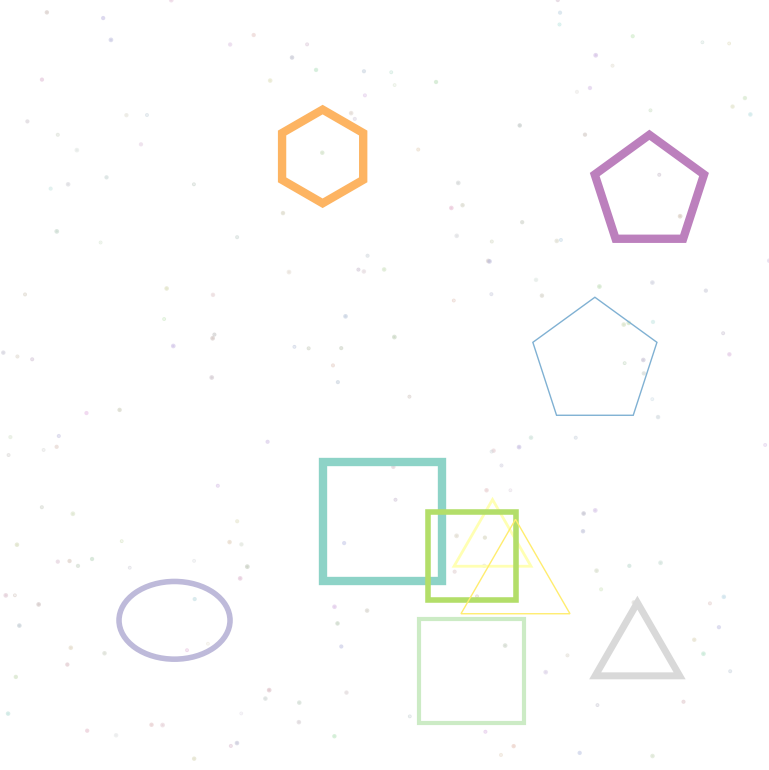[{"shape": "square", "thickness": 3, "radius": 0.39, "center": [0.497, 0.323]}, {"shape": "triangle", "thickness": 1, "radius": 0.29, "center": [0.64, 0.293]}, {"shape": "oval", "thickness": 2, "radius": 0.36, "center": [0.227, 0.194]}, {"shape": "pentagon", "thickness": 0.5, "radius": 0.42, "center": [0.773, 0.529]}, {"shape": "hexagon", "thickness": 3, "radius": 0.3, "center": [0.419, 0.797]}, {"shape": "square", "thickness": 2, "radius": 0.29, "center": [0.613, 0.278]}, {"shape": "triangle", "thickness": 2.5, "radius": 0.32, "center": [0.828, 0.154]}, {"shape": "pentagon", "thickness": 3, "radius": 0.37, "center": [0.843, 0.75]}, {"shape": "square", "thickness": 1.5, "radius": 0.34, "center": [0.613, 0.129]}, {"shape": "triangle", "thickness": 0.5, "radius": 0.41, "center": [0.669, 0.244]}]